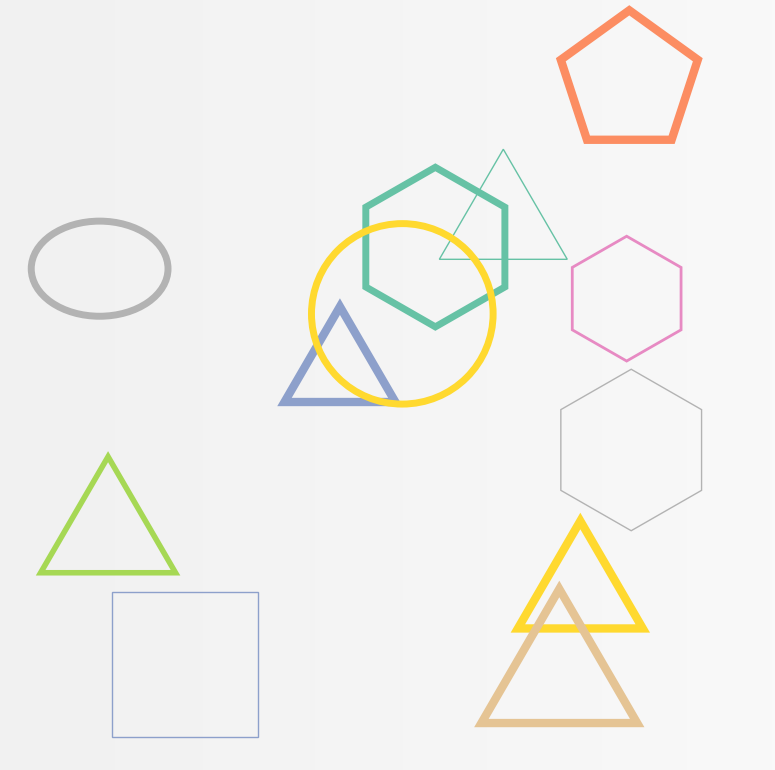[{"shape": "triangle", "thickness": 0.5, "radius": 0.48, "center": [0.649, 0.711]}, {"shape": "hexagon", "thickness": 2.5, "radius": 0.52, "center": [0.562, 0.679]}, {"shape": "pentagon", "thickness": 3, "radius": 0.46, "center": [0.812, 0.894]}, {"shape": "triangle", "thickness": 3, "radius": 0.41, "center": [0.439, 0.519]}, {"shape": "square", "thickness": 0.5, "radius": 0.47, "center": [0.239, 0.137]}, {"shape": "hexagon", "thickness": 1, "radius": 0.41, "center": [0.809, 0.612]}, {"shape": "triangle", "thickness": 2, "radius": 0.5, "center": [0.139, 0.306]}, {"shape": "circle", "thickness": 2.5, "radius": 0.59, "center": [0.519, 0.592]}, {"shape": "triangle", "thickness": 3, "radius": 0.47, "center": [0.749, 0.23]}, {"shape": "triangle", "thickness": 3, "radius": 0.58, "center": [0.722, 0.119]}, {"shape": "hexagon", "thickness": 0.5, "radius": 0.52, "center": [0.814, 0.416]}, {"shape": "oval", "thickness": 2.5, "radius": 0.44, "center": [0.129, 0.651]}]